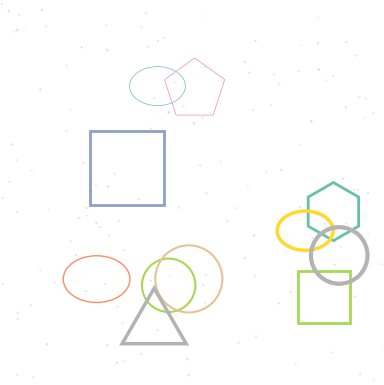[{"shape": "hexagon", "thickness": 2, "radius": 0.38, "center": [0.866, 0.45]}, {"shape": "oval", "thickness": 0.5, "radius": 0.36, "center": [0.409, 0.776]}, {"shape": "oval", "thickness": 1, "radius": 0.43, "center": [0.251, 0.275]}, {"shape": "square", "thickness": 2, "radius": 0.48, "center": [0.33, 0.564]}, {"shape": "pentagon", "thickness": 0.5, "radius": 0.41, "center": [0.506, 0.768]}, {"shape": "square", "thickness": 2, "radius": 0.33, "center": [0.842, 0.229]}, {"shape": "circle", "thickness": 1.5, "radius": 0.35, "center": [0.438, 0.259]}, {"shape": "oval", "thickness": 2.5, "radius": 0.36, "center": [0.793, 0.401]}, {"shape": "circle", "thickness": 1.5, "radius": 0.44, "center": [0.49, 0.276]}, {"shape": "triangle", "thickness": 2.5, "radius": 0.48, "center": [0.4, 0.155]}, {"shape": "circle", "thickness": 3, "radius": 0.37, "center": [0.881, 0.336]}]